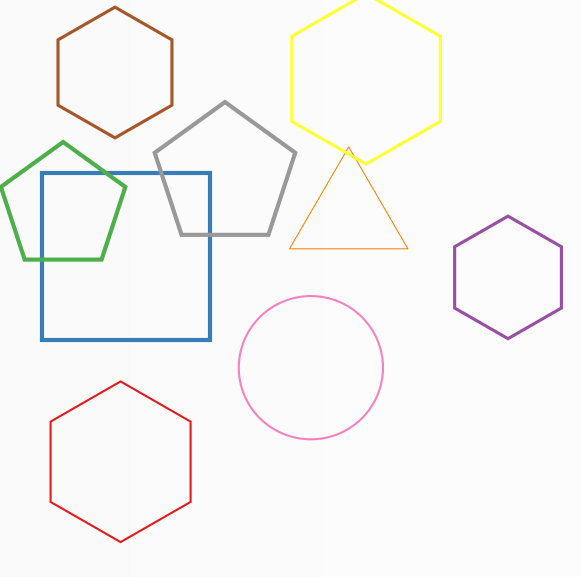[{"shape": "hexagon", "thickness": 1, "radius": 0.7, "center": [0.207, 0.2]}, {"shape": "square", "thickness": 2, "radius": 0.72, "center": [0.216, 0.555]}, {"shape": "pentagon", "thickness": 2, "radius": 0.56, "center": [0.109, 0.641]}, {"shape": "hexagon", "thickness": 1.5, "radius": 0.53, "center": [0.874, 0.519]}, {"shape": "triangle", "thickness": 0.5, "radius": 0.59, "center": [0.6, 0.627]}, {"shape": "hexagon", "thickness": 1.5, "radius": 0.74, "center": [0.63, 0.863]}, {"shape": "hexagon", "thickness": 1.5, "radius": 0.57, "center": [0.198, 0.874]}, {"shape": "circle", "thickness": 1, "radius": 0.62, "center": [0.535, 0.362]}, {"shape": "pentagon", "thickness": 2, "radius": 0.64, "center": [0.387, 0.695]}]